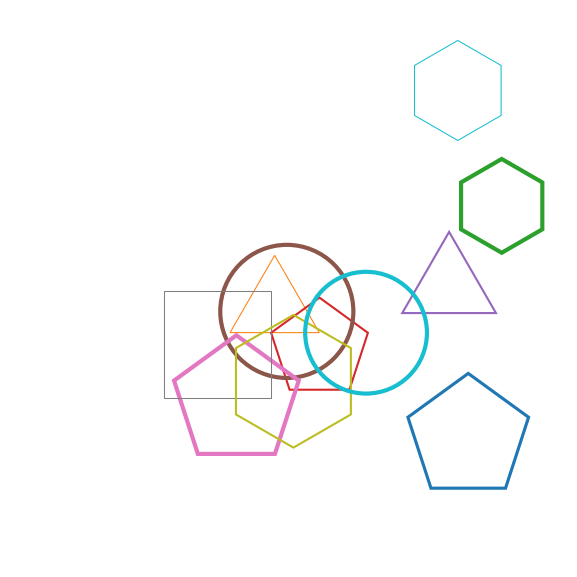[{"shape": "pentagon", "thickness": 1.5, "radius": 0.55, "center": [0.811, 0.243]}, {"shape": "triangle", "thickness": 0.5, "radius": 0.45, "center": [0.476, 0.468]}, {"shape": "hexagon", "thickness": 2, "radius": 0.41, "center": [0.869, 0.643]}, {"shape": "pentagon", "thickness": 1, "radius": 0.44, "center": [0.553, 0.396]}, {"shape": "triangle", "thickness": 1, "radius": 0.47, "center": [0.778, 0.504]}, {"shape": "circle", "thickness": 2, "radius": 0.58, "center": [0.497, 0.46]}, {"shape": "pentagon", "thickness": 2, "radius": 0.57, "center": [0.409, 0.305]}, {"shape": "square", "thickness": 0.5, "radius": 0.46, "center": [0.376, 0.402]}, {"shape": "hexagon", "thickness": 1, "radius": 0.57, "center": [0.508, 0.339]}, {"shape": "circle", "thickness": 2, "radius": 0.53, "center": [0.634, 0.423]}, {"shape": "hexagon", "thickness": 0.5, "radius": 0.43, "center": [0.793, 0.843]}]